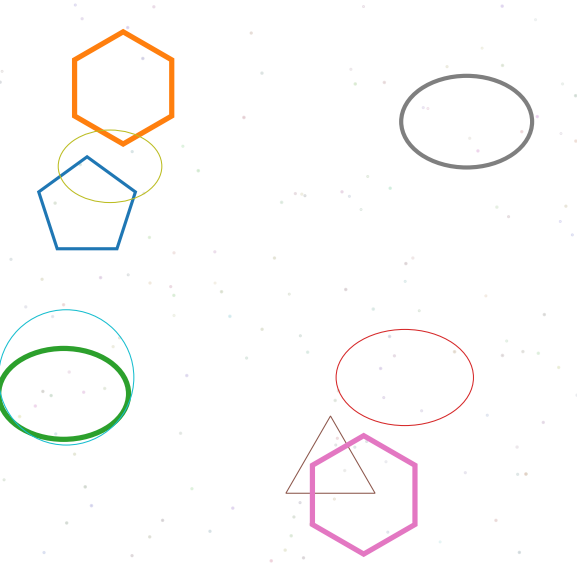[{"shape": "pentagon", "thickness": 1.5, "radius": 0.44, "center": [0.151, 0.64]}, {"shape": "hexagon", "thickness": 2.5, "radius": 0.49, "center": [0.213, 0.847]}, {"shape": "oval", "thickness": 2.5, "radius": 0.56, "center": [0.11, 0.317]}, {"shape": "oval", "thickness": 0.5, "radius": 0.59, "center": [0.701, 0.345]}, {"shape": "triangle", "thickness": 0.5, "radius": 0.45, "center": [0.572, 0.19]}, {"shape": "hexagon", "thickness": 2.5, "radius": 0.51, "center": [0.63, 0.142]}, {"shape": "oval", "thickness": 2, "radius": 0.57, "center": [0.808, 0.788]}, {"shape": "oval", "thickness": 0.5, "radius": 0.45, "center": [0.191, 0.711]}, {"shape": "circle", "thickness": 0.5, "radius": 0.59, "center": [0.115, 0.346]}]